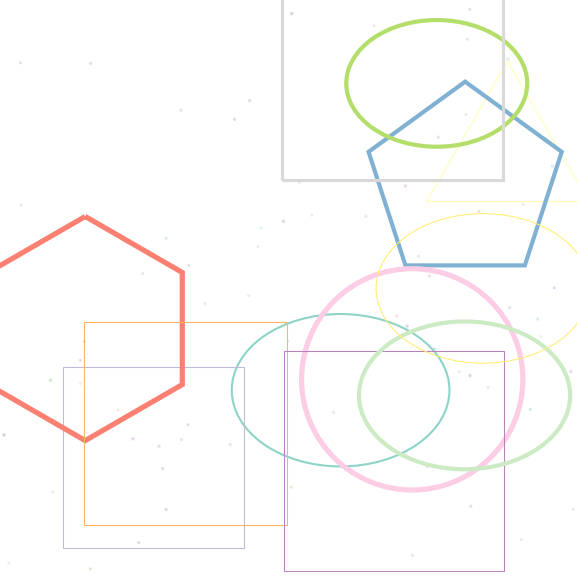[{"shape": "oval", "thickness": 1, "radius": 0.94, "center": [0.59, 0.323]}, {"shape": "triangle", "thickness": 0.5, "radius": 0.81, "center": [0.879, 0.731]}, {"shape": "square", "thickness": 0.5, "radius": 0.79, "center": [0.265, 0.207]}, {"shape": "hexagon", "thickness": 2.5, "radius": 0.97, "center": [0.148, 0.43]}, {"shape": "pentagon", "thickness": 2, "radius": 0.88, "center": [0.805, 0.682]}, {"shape": "square", "thickness": 0.5, "radius": 0.88, "center": [0.322, 0.266]}, {"shape": "oval", "thickness": 2, "radius": 0.78, "center": [0.756, 0.855]}, {"shape": "circle", "thickness": 2.5, "radius": 0.96, "center": [0.714, 0.342]}, {"shape": "square", "thickness": 1.5, "radius": 0.96, "center": [0.679, 0.879]}, {"shape": "square", "thickness": 0.5, "radius": 0.95, "center": [0.683, 0.2]}, {"shape": "oval", "thickness": 2, "radius": 0.91, "center": [0.804, 0.315]}, {"shape": "oval", "thickness": 0.5, "radius": 0.92, "center": [0.836, 0.5]}]